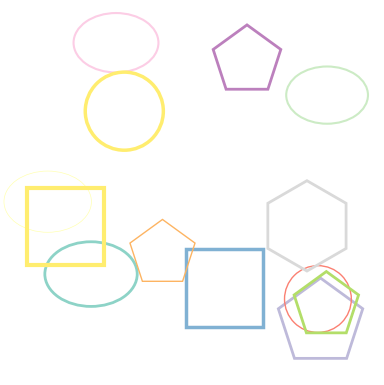[{"shape": "oval", "thickness": 2, "radius": 0.6, "center": [0.236, 0.288]}, {"shape": "oval", "thickness": 0.5, "radius": 0.57, "center": [0.124, 0.476]}, {"shape": "pentagon", "thickness": 2, "radius": 0.58, "center": [0.833, 0.162]}, {"shape": "circle", "thickness": 1, "radius": 0.43, "center": [0.826, 0.223]}, {"shape": "square", "thickness": 2.5, "radius": 0.5, "center": [0.583, 0.252]}, {"shape": "pentagon", "thickness": 1, "radius": 0.44, "center": [0.422, 0.341]}, {"shape": "pentagon", "thickness": 2, "radius": 0.44, "center": [0.848, 0.207]}, {"shape": "oval", "thickness": 1.5, "radius": 0.55, "center": [0.301, 0.889]}, {"shape": "hexagon", "thickness": 2, "radius": 0.59, "center": [0.797, 0.413]}, {"shape": "pentagon", "thickness": 2, "radius": 0.46, "center": [0.642, 0.843]}, {"shape": "oval", "thickness": 1.5, "radius": 0.53, "center": [0.85, 0.753]}, {"shape": "circle", "thickness": 2.5, "radius": 0.51, "center": [0.323, 0.711]}, {"shape": "square", "thickness": 3, "radius": 0.5, "center": [0.17, 0.411]}]